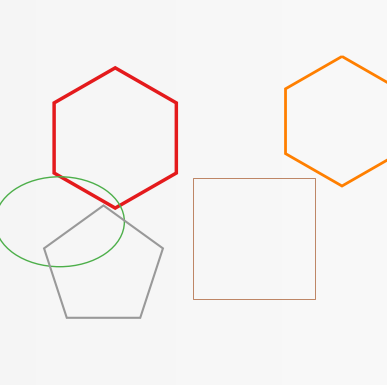[{"shape": "hexagon", "thickness": 2.5, "radius": 0.91, "center": [0.297, 0.642]}, {"shape": "oval", "thickness": 1, "radius": 0.83, "center": [0.154, 0.424]}, {"shape": "hexagon", "thickness": 2, "radius": 0.84, "center": [0.883, 0.685]}, {"shape": "square", "thickness": 0.5, "radius": 0.79, "center": [0.655, 0.381]}, {"shape": "pentagon", "thickness": 1.5, "radius": 0.81, "center": [0.267, 0.305]}]